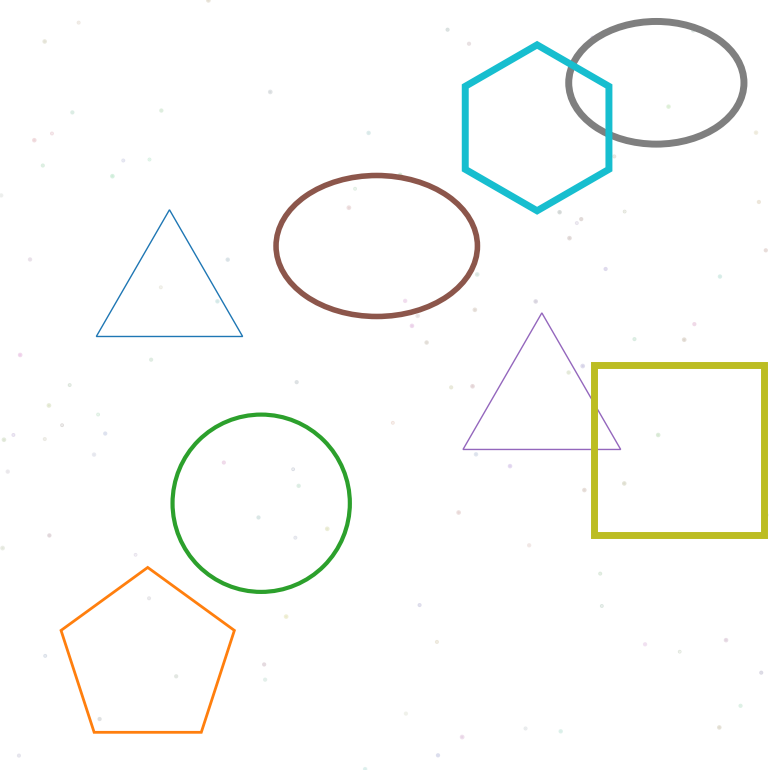[{"shape": "triangle", "thickness": 0.5, "radius": 0.55, "center": [0.22, 0.618]}, {"shape": "pentagon", "thickness": 1, "radius": 0.59, "center": [0.192, 0.145]}, {"shape": "circle", "thickness": 1.5, "radius": 0.58, "center": [0.339, 0.346]}, {"shape": "triangle", "thickness": 0.5, "radius": 0.59, "center": [0.704, 0.475]}, {"shape": "oval", "thickness": 2, "radius": 0.65, "center": [0.489, 0.681]}, {"shape": "oval", "thickness": 2.5, "radius": 0.57, "center": [0.852, 0.892]}, {"shape": "square", "thickness": 2.5, "radius": 0.55, "center": [0.882, 0.416]}, {"shape": "hexagon", "thickness": 2.5, "radius": 0.54, "center": [0.698, 0.834]}]